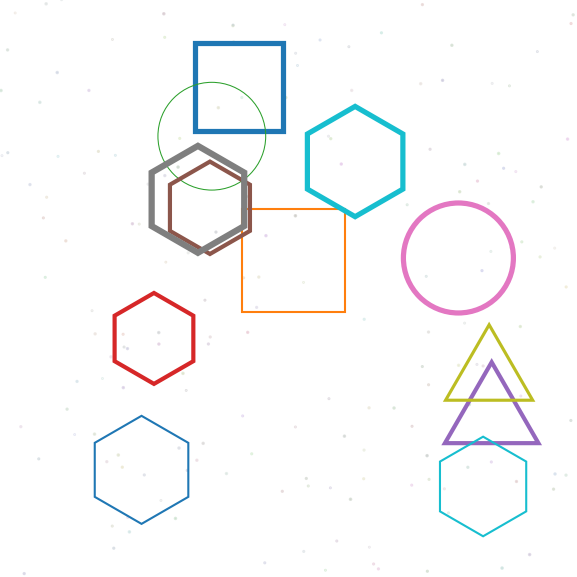[{"shape": "square", "thickness": 2.5, "radius": 0.38, "center": [0.414, 0.849]}, {"shape": "hexagon", "thickness": 1, "radius": 0.47, "center": [0.245, 0.186]}, {"shape": "square", "thickness": 1, "radius": 0.44, "center": [0.508, 0.548]}, {"shape": "circle", "thickness": 0.5, "radius": 0.47, "center": [0.367, 0.763]}, {"shape": "hexagon", "thickness": 2, "radius": 0.39, "center": [0.267, 0.413]}, {"shape": "triangle", "thickness": 2, "radius": 0.47, "center": [0.851, 0.278]}, {"shape": "hexagon", "thickness": 2, "radius": 0.4, "center": [0.364, 0.639]}, {"shape": "circle", "thickness": 2.5, "radius": 0.48, "center": [0.794, 0.552]}, {"shape": "hexagon", "thickness": 3, "radius": 0.46, "center": [0.343, 0.654]}, {"shape": "triangle", "thickness": 1.5, "radius": 0.44, "center": [0.847, 0.35]}, {"shape": "hexagon", "thickness": 2.5, "radius": 0.48, "center": [0.615, 0.719]}, {"shape": "hexagon", "thickness": 1, "radius": 0.43, "center": [0.837, 0.157]}]